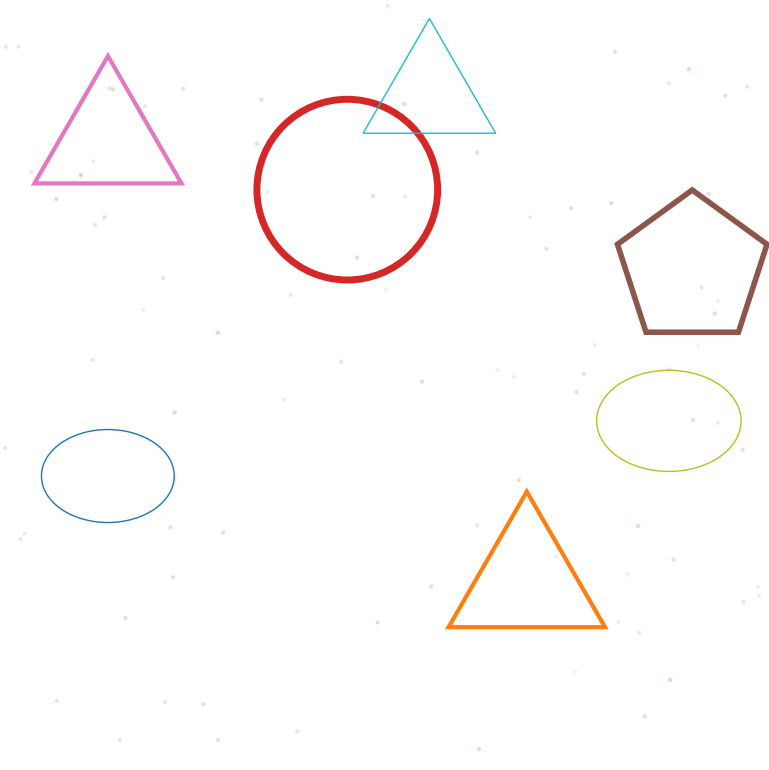[{"shape": "oval", "thickness": 0.5, "radius": 0.43, "center": [0.14, 0.382]}, {"shape": "triangle", "thickness": 1.5, "radius": 0.59, "center": [0.684, 0.244]}, {"shape": "circle", "thickness": 2.5, "radius": 0.59, "center": [0.451, 0.754]}, {"shape": "pentagon", "thickness": 2, "radius": 0.51, "center": [0.899, 0.651]}, {"shape": "triangle", "thickness": 1.5, "radius": 0.55, "center": [0.14, 0.817]}, {"shape": "oval", "thickness": 0.5, "radius": 0.47, "center": [0.869, 0.453]}, {"shape": "triangle", "thickness": 0.5, "radius": 0.5, "center": [0.558, 0.877]}]